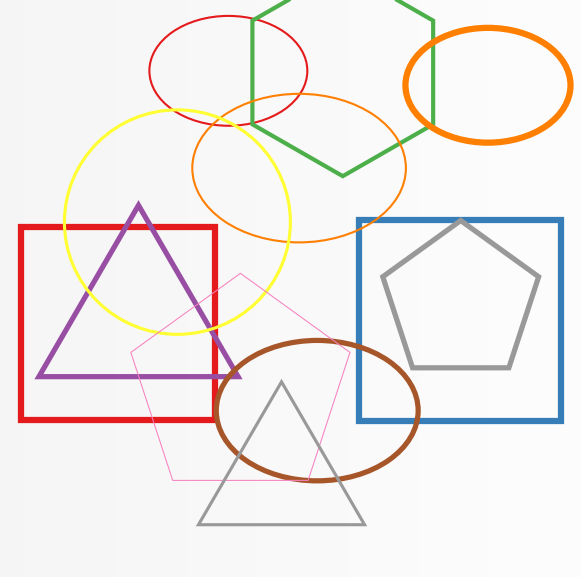[{"shape": "oval", "thickness": 1, "radius": 0.68, "center": [0.393, 0.876]}, {"shape": "square", "thickness": 3, "radius": 0.83, "center": [0.203, 0.438]}, {"shape": "square", "thickness": 3, "radius": 0.87, "center": [0.791, 0.444]}, {"shape": "hexagon", "thickness": 2, "radius": 0.9, "center": [0.59, 0.874]}, {"shape": "triangle", "thickness": 2.5, "radius": 0.99, "center": [0.238, 0.446]}, {"shape": "oval", "thickness": 3, "radius": 0.71, "center": [0.84, 0.852]}, {"shape": "oval", "thickness": 1, "radius": 0.92, "center": [0.515, 0.708]}, {"shape": "circle", "thickness": 1.5, "radius": 0.97, "center": [0.305, 0.615]}, {"shape": "oval", "thickness": 2.5, "radius": 0.87, "center": [0.546, 0.288]}, {"shape": "pentagon", "thickness": 0.5, "radius": 0.99, "center": [0.414, 0.328]}, {"shape": "triangle", "thickness": 1.5, "radius": 0.82, "center": [0.484, 0.173]}, {"shape": "pentagon", "thickness": 2.5, "radius": 0.7, "center": [0.793, 0.476]}]